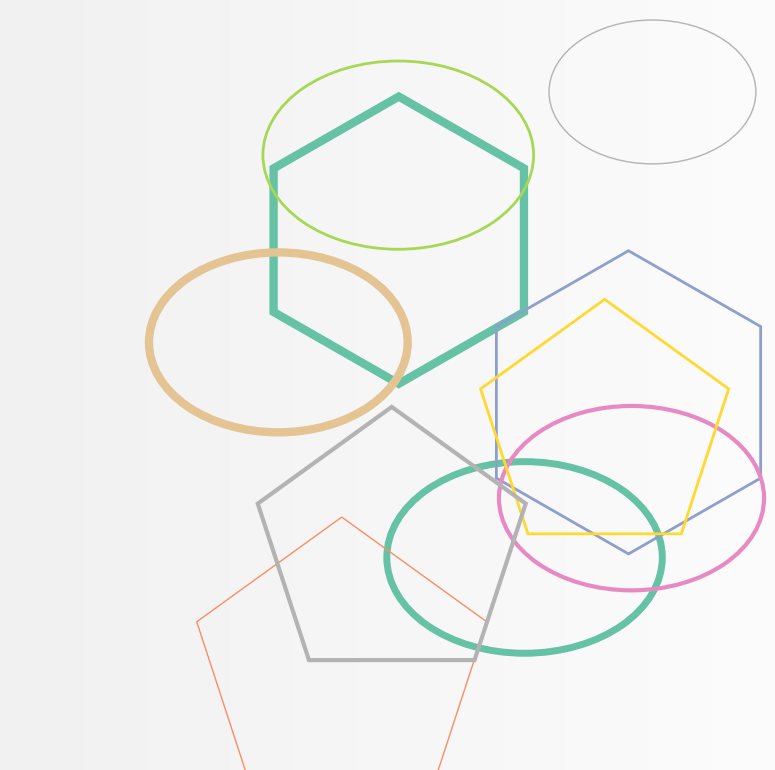[{"shape": "hexagon", "thickness": 3, "radius": 0.93, "center": [0.515, 0.688]}, {"shape": "oval", "thickness": 2.5, "radius": 0.89, "center": [0.677, 0.276]}, {"shape": "pentagon", "thickness": 0.5, "radius": 0.98, "center": [0.441, 0.132]}, {"shape": "hexagon", "thickness": 1, "radius": 0.98, "center": [0.811, 0.478]}, {"shape": "oval", "thickness": 1.5, "radius": 0.86, "center": [0.815, 0.353]}, {"shape": "oval", "thickness": 1, "radius": 0.87, "center": [0.514, 0.799]}, {"shape": "pentagon", "thickness": 1, "radius": 0.84, "center": [0.78, 0.443]}, {"shape": "oval", "thickness": 3, "radius": 0.83, "center": [0.359, 0.555]}, {"shape": "oval", "thickness": 0.5, "radius": 0.67, "center": [0.842, 0.881]}, {"shape": "pentagon", "thickness": 1.5, "radius": 0.91, "center": [0.505, 0.29]}]